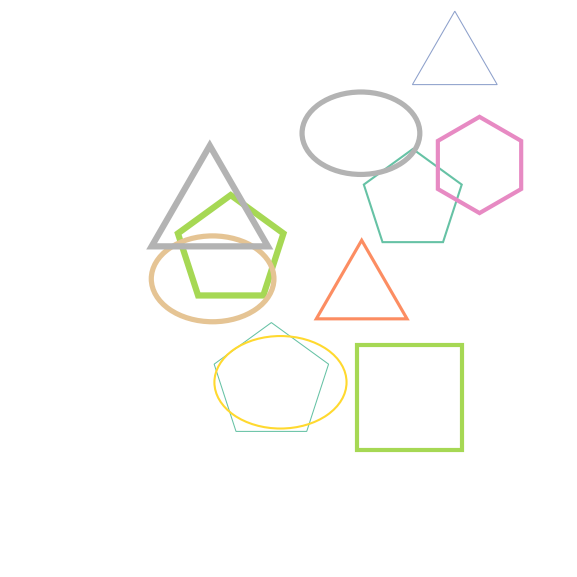[{"shape": "pentagon", "thickness": 0.5, "radius": 0.52, "center": [0.47, 0.336]}, {"shape": "pentagon", "thickness": 1, "radius": 0.45, "center": [0.715, 0.652]}, {"shape": "triangle", "thickness": 1.5, "radius": 0.45, "center": [0.626, 0.492]}, {"shape": "triangle", "thickness": 0.5, "radius": 0.42, "center": [0.788, 0.895]}, {"shape": "hexagon", "thickness": 2, "radius": 0.42, "center": [0.83, 0.713]}, {"shape": "square", "thickness": 2, "radius": 0.45, "center": [0.71, 0.311]}, {"shape": "pentagon", "thickness": 3, "radius": 0.48, "center": [0.399, 0.565]}, {"shape": "oval", "thickness": 1, "radius": 0.57, "center": [0.486, 0.337]}, {"shape": "oval", "thickness": 2.5, "radius": 0.53, "center": [0.368, 0.516]}, {"shape": "triangle", "thickness": 3, "radius": 0.58, "center": [0.363, 0.631]}, {"shape": "oval", "thickness": 2.5, "radius": 0.51, "center": [0.625, 0.768]}]